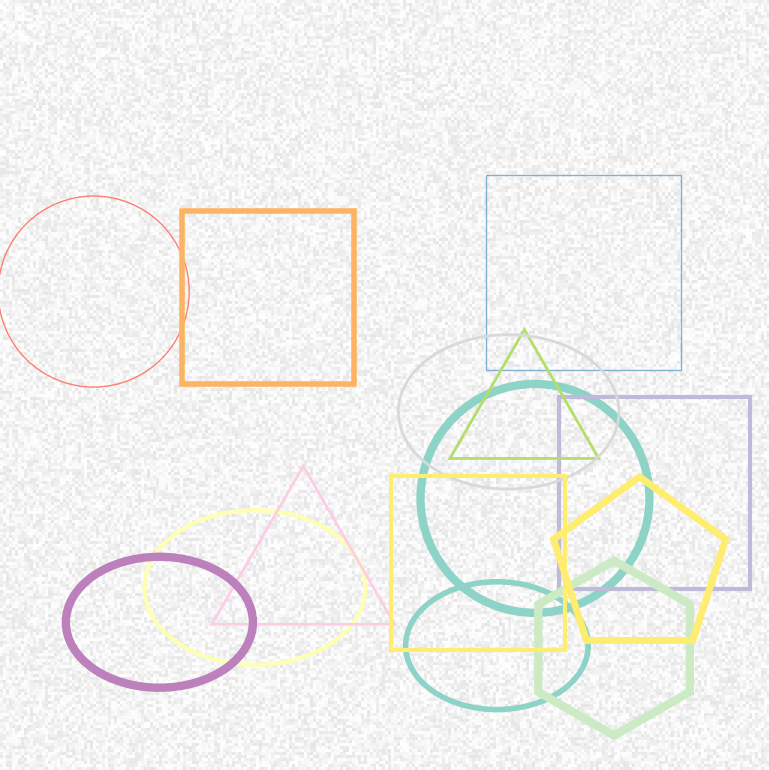[{"shape": "circle", "thickness": 3, "radius": 0.74, "center": [0.695, 0.353]}, {"shape": "oval", "thickness": 2, "radius": 0.59, "center": [0.645, 0.161]}, {"shape": "oval", "thickness": 1.5, "radius": 0.72, "center": [0.331, 0.237]}, {"shape": "square", "thickness": 1.5, "radius": 0.62, "center": [0.85, 0.36]}, {"shape": "circle", "thickness": 0.5, "radius": 0.62, "center": [0.122, 0.621]}, {"shape": "square", "thickness": 0.5, "radius": 0.63, "center": [0.758, 0.646]}, {"shape": "square", "thickness": 2, "radius": 0.56, "center": [0.348, 0.614]}, {"shape": "triangle", "thickness": 1, "radius": 0.56, "center": [0.681, 0.46]}, {"shape": "triangle", "thickness": 1, "radius": 0.68, "center": [0.394, 0.258]}, {"shape": "oval", "thickness": 1, "radius": 0.72, "center": [0.661, 0.465]}, {"shape": "oval", "thickness": 3, "radius": 0.61, "center": [0.207, 0.192]}, {"shape": "hexagon", "thickness": 3, "radius": 0.57, "center": [0.797, 0.158]}, {"shape": "square", "thickness": 1.5, "radius": 0.57, "center": [0.621, 0.269]}, {"shape": "pentagon", "thickness": 2.5, "radius": 0.59, "center": [0.831, 0.263]}]